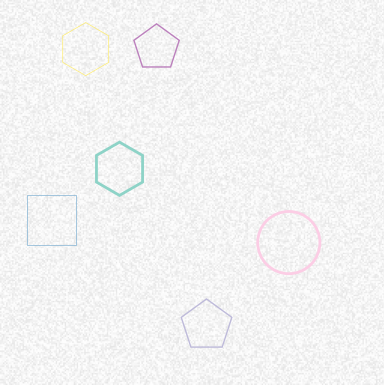[{"shape": "hexagon", "thickness": 2, "radius": 0.35, "center": [0.31, 0.562]}, {"shape": "pentagon", "thickness": 1, "radius": 0.35, "center": [0.536, 0.154]}, {"shape": "square", "thickness": 0.5, "radius": 0.32, "center": [0.134, 0.428]}, {"shape": "circle", "thickness": 2, "radius": 0.4, "center": [0.75, 0.37]}, {"shape": "pentagon", "thickness": 1, "radius": 0.31, "center": [0.407, 0.876]}, {"shape": "hexagon", "thickness": 0.5, "radius": 0.34, "center": [0.223, 0.872]}]